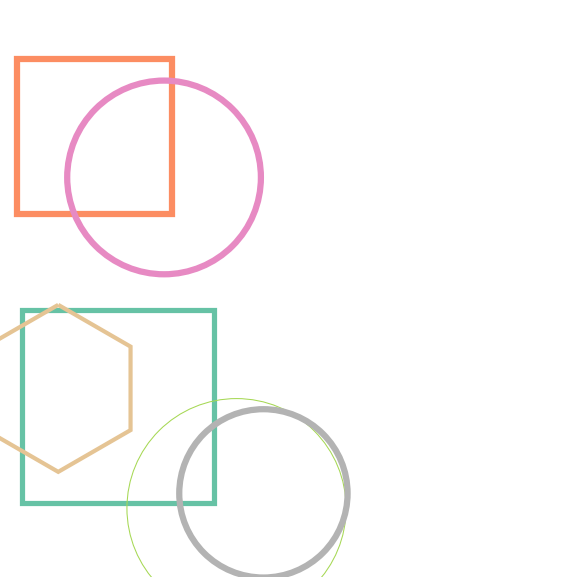[{"shape": "square", "thickness": 2.5, "radius": 0.83, "center": [0.204, 0.295]}, {"shape": "square", "thickness": 3, "radius": 0.67, "center": [0.164, 0.763]}, {"shape": "circle", "thickness": 3, "radius": 0.84, "center": [0.284, 0.692]}, {"shape": "circle", "thickness": 0.5, "radius": 0.95, "center": [0.41, 0.119]}, {"shape": "hexagon", "thickness": 2, "radius": 0.72, "center": [0.101, 0.327]}, {"shape": "circle", "thickness": 3, "radius": 0.73, "center": [0.456, 0.145]}]